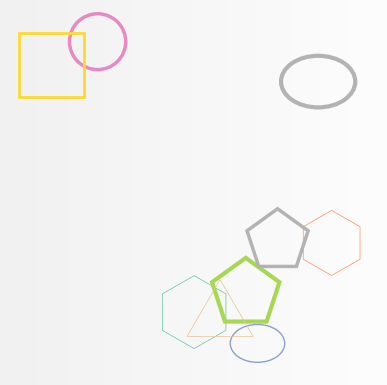[{"shape": "hexagon", "thickness": 0.5, "radius": 0.47, "center": [0.501, 0.189]}, {"shape": "hexagon", "thickness": 0.5, "radius": 0.42, "center": [0.856, 0.369]}, {"shape": "oval", "thickness": 1, "radius": 0.35, "center": [0.664, 0.108]}, {"shape": "circle", "thickness": 2.5, "radius": 0.36, "center": [0.252, 0.892]}, {"shape": "pentagon", "thickness": 3, "radius": 0.46, "center": [0.634, 0.239]}, {"shape": "square", "thickness": 2, "radius": 0.41, "center": [0.133, 0.832]}, {"shape": "triangle", "thickness": 0.5, "radius": 0.49, "center": [0.568, 0.175]}, {"shape": "pentagon", "thickness": 2.5, "radius": 0.41, "center": [0.716, 0.375]}, {"shape": "oval", "thickness": 3, "radius": 0.48, "center": [0.821, 0.788]}]